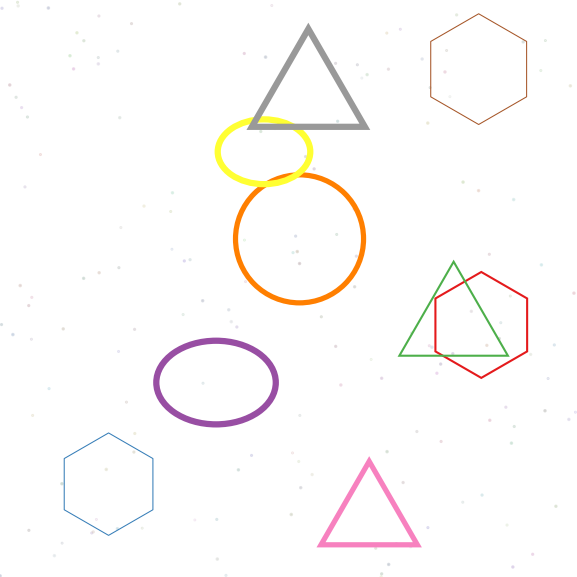[{"shape": "hexagon", "thickness": 1, "radius": 0.46, "center": [0.833, 0.436]}, {"shape": "hexagon", "thickness": 0.5, "radius": 0.44, "center": [0.188, 0.161]}, {"shape": "triangle", "thickness": 1, "radius": 0.54, "center": [0.786, 0.437]}, {"shape": "oval", "thickness": 3, "radius": 0.52, "center": [0.374, 0.337]}, {"shape": "circle", "thickness": 2.5, "radius": 0.55, "center": [0.519, 0.586]}, {"shape": "oval", "thickness": 3, "radius": 0.4, "center": [0.457, 0.736]}, {"shape": "hexagon", "thickness": 0.5, "radius": 0.48, "center": [0.829, 0.879]}, {"shape": "triangle", "thickness": 2.5, "radius": 0.48, "center": [0.639, 0.104]}, {"shape": "triangle", "thickness": 3, "radius": 0.56, "center": [0.534, 0.836]}]